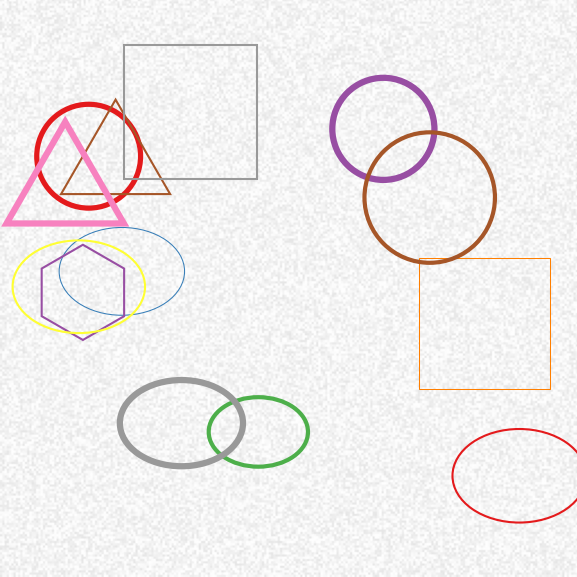[{"shape": "oval", "thickness": 1, "radius": 0.58, "center": [0.899, 0.175]}, {"shape": "circle", "thickness": 2.5, "radius": 0.45, "center": [0.154, 0.729]}, {"shape": "oval", "thickness": 0.5, "radius": 0.54, "center": [0.211, 0.529]}, {"shape": "oval", "thickness": 2, "radius": 0.43, "center": [0.447, 0.251]}, {"shape": "hexagon", "thickness": 1, "radius": 0.41, "center": [0.144, 0.493]}, {"shape": "circle", "thickness": 3, "radius": 0.44, "center": [0.664, 0.776]}, {"shape": "square", "thickness": 0.5, "radius": 0.57, "center": [0.839, 0.439]}, {"shape": "oval", "thickness": 1, "radius": 0.57, "center": [0.137, 0.503]}, {"shape": "circle", "thickness": 2, "radius": 0.56, "center": [0.744, 0.657]}, {"shape": "triangle", "thickness": 1, "radius": 0.55, "center": [0.2, 0.718]}, {"shape": "triangle", "thickness": 3, "radius": 0.59, "center": [0.113, 0.671]}, {"shape": "oval", "thickness": 3, "radius": 0.53, "center": [0.314, 0.266]}, {"shape": "square", "thickness": 1, "radius": 0.58, "center": [0.33, 0.804]}]